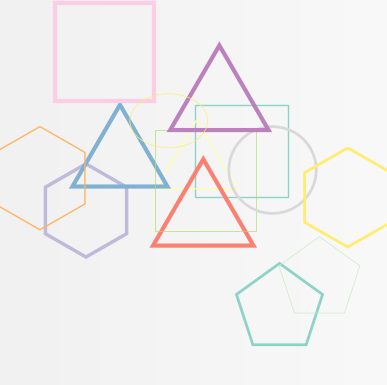[{"shape": "pentagon", "thickness": 2, "radius": 0.58, "center": [0.721, 0.199]}, {"shape": "square", "thickness": 1, "radius": 0.6, "center": [0.623, 0.607]}, {"shape": "triangle", "thickness": 1, "radius": 0.6, "center": [0.508, 0.57]}, {"shape": "hexagon", "thickness": 2.5, "radius": 0.6, "center": [0.222, 0.453]}, {"shape": "triangle", "thickness": 3, "radius": 0.75, "center": [0.525, 0.437]}, {"shape": "triangle", "thickness": 3, "radius": 0.71, "center": [0.31, 0.586]}, {"shape": "hexagon", "thickness": 1, "radius": 0.67, "center": [0.103, 0.537]}, {"shape": "square", "thickness": 0.5, "radius": 0.65, "center": [0.53, 0.531]}, {"shape": "square", "thickness": 3, "radius": 0.64, "center": [0.27, 0.864]}, {"shape": "circle", "thickness": 2, "radius": 0.56, "center": [0.703, 0.558]}, {"shape": "triangle", "thickness": 3, "radius": 0.73, "center": [0.566, 0.736]}, {"shape": "pentagon", "thickness": 0.5, "radius": 0.55, "center": [0.824, 0.276]}, {"shape": "hexagon", "thickness": 2, "radius": 0.64, "center": [0.897, 0.487]}, {"shape": "oval", "thickness": 0.5, "radius": 0.5, "center": [0.436, 0.686]}]